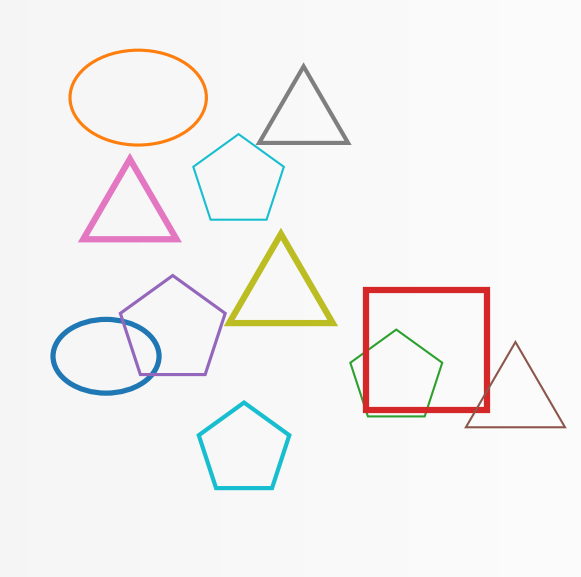[{"shape": "oval", "thickness": 2.5, "radius": 0.46, "center": [0.182, 0.382]}, {"shape": "oval", "thickness": 1.5, "radius": 0.59, "center": [0.238, 0.83]}, {"shape": "pentagon", "thickness": 1, "radius": 0.42, "center": [0.682, 0.345]}, {"shape": "square", "thickness": 3, "radius": 0.52, "center": [0.734, 0.393]}, {"shape": "pentagon", "thickness": 1.5, "radius": 0.47, "center": [0.297, 0.427]}, {"shape": "triangle", "thickness": 1, "radius": 0.49, "center": [0.887, 0.308]}, {"shape": "triangle", "thickness": 3, "radius": 0.46, "center": [0.223, 0.631]}, {"shape": "triangle", "thickness": 2, "radius": 0.44, "center": [0.522, 0.796]}, {"shape": "triangle", "thickness": 3, "radius": 0.51, "center": [0.483, 0.491]}, {"shape": "pentagon", "thickness": 2, "radius": 0.41, "center": [0.42, 0.22]}, {"shape": "pentagon", "thickness": 1, "radius": 0.41, "center": [0.41, 0.685]}]